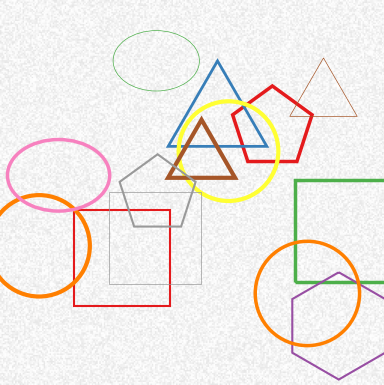[{"shape": "pentagon", "thickness": 2.5, "radius": 0.54, "center": [0.707, 0.668]}, {"shape": "square", "thickness": 1.5, "radius": 0.62, "center": [0.316, 0.329]}, {"shape": "triangle", "thickness": 2, "radius": 0.74, "center": [0.565, 0.694]}, {"shape": "oval", "thickness": 0.5, "radius": 0.56, "center": [0.406, 0.842]}, {"shape": "square", "thickness": 2.5, "radius": 0.66, "center": [0.899, 0.4]}, {"shape": "hexagon", "thickness": 1.5, "radius": 0.7, "center": [0.88, 0.154]}, {"shape": "circle", "thickness": 2.5, "radius": 0.68, "center": [0.798, 0.238]}, {"shape": "circle", "thickness": 3, "radius": 0.66, "center": [0.102, 0.362]}, {"shape": "circle", "thickness": 3, "radius": 0.65, "center": [0.593, 0.607]}, {"shape": "triangle", "thickness": 3, "radius": 0.5, "center": [0.523, 0.588]}, {"shape": "triangle", "thickness": 0.5, "radius": 0.51, "center": [0.84, 0.748]}, {"shape": "oval", "thickness": 2.5, "radius": 0.66, "center": [0.152, 0.545]}, {"shape": "square", "thickness": 0.5, "radius": 0.6, "center": [0.403, 0.382]}, {"shape": "pentagon", "thickness": 1.5, "radius": 0.52, "center": [0.409, 0.495]}]